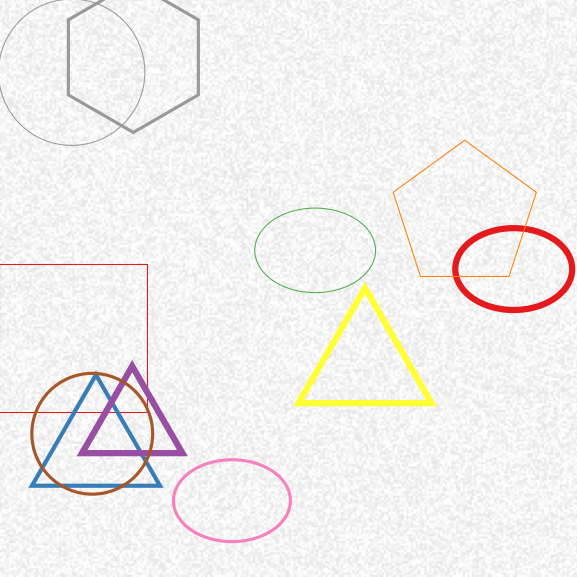[{"shape": "square", "thickness": 0.5, "radius": 0.64, "center": [0.127, 0.413]}, {"shape": "oval", "thickness": 3, "radius": 0.51, "center": [0.89, 0.533]}, {"shape": "triangle", "thickness": 2, "radius": 0.64, "center": [0.166, 0.222]}, {"shape": "oval", "thickness": 0.5, "radius": 0.52, "center": [0.546, 0.566]}, {"shape": "triangle", "thickness": 3, "radius": 0.5, "center": [0.229, 0.265]}, {"shape": "pentagon", "thickness": 0.5, "radius": 0.65, "center": [0.805, 0.626]}, {"shape": "triangle", "thickness": 3, "radius": 0.66, "center": [0.632, 0.368]}, {"shape": "circle", "thickness": 1.5, "radius": 0.52, "center": [0.16, 0.248]}, {"shape": "oval", "thickness": 1.5, "radius": 0.51, "center": [0.402, 0.132]}, {"shape": "circle", "thickness": 0.5, "radius": 0.63, "center": [0.124, 0.874]}, {"shape": "hexagon", "thickness": 1.5, "radius": 0.65, "center": [0.231, 0.9]}]